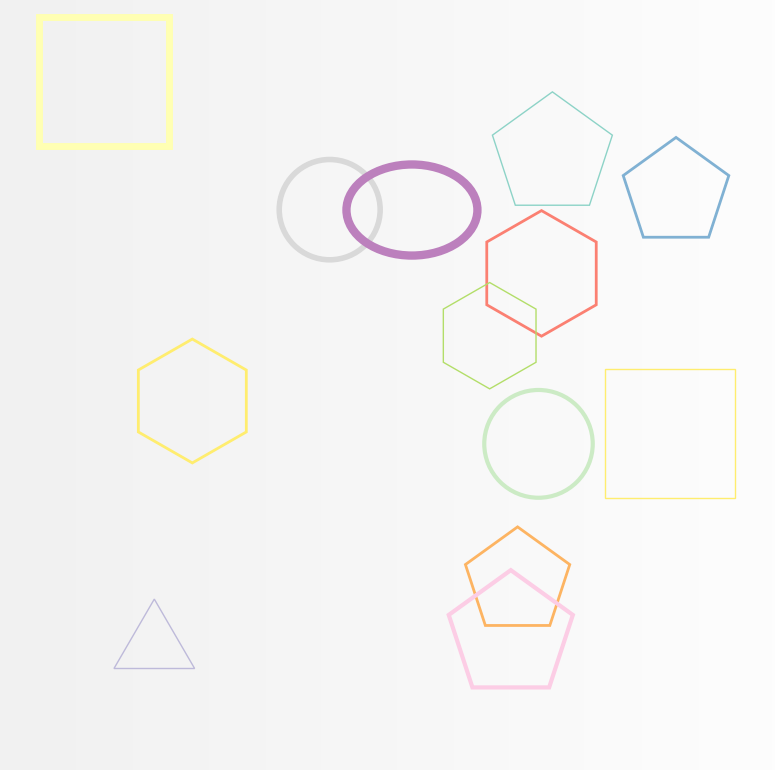[{"shape": "pentagon", "thickness": 0.5, "radius": 0.41, "center": [0.713, 0.799]}, {"shape": "square", "thickness": 2.5, "radius": 0.42, "center": [0.134, 0.894]}, {"shape": "triangle", "thickness": 0.5, "radius": 0.3, "center": [0.199, 0.162]}, {"shape": "hexagon", "thickness": 1, "radius": 0.41, "center": [0.699, 0.645]}, {"shape": "pentagon", "thickness": 1, "radius": 0.36, "center": [0.872, 0.75]}, {"shape": "pentagon", "thickness": 1, "radius": 0.35, "center": [0.668, 0.245]}, {"shape": "hexagon", "thickness": 0.5, "radius": 0.35, "center": [0.632, 0.564]}, {"shape": "pentagon", "thickness": 1.5, "radius": 0.42, "center": [0.659, 0.175]}, {"shape": "circle", "thickness": 2, "radius": 0.33, "center": [0.425, 0.728]}, {"shape": "oval", "thickness": 3, "radius": 0.42, "center": [0.532, 0.727]}, {"shape": "circle", "thickness": 1.5, "radius": 0.35, "center": [0.695, 0.424]}, {"shape": "square", "thickness": 0.5, "radius": 0.42, "center": [0.864, 0.437]}, {"shape": "hexagon", "thickness": 1, "radius": 0.4, "center": [0.248, 0.479]}]